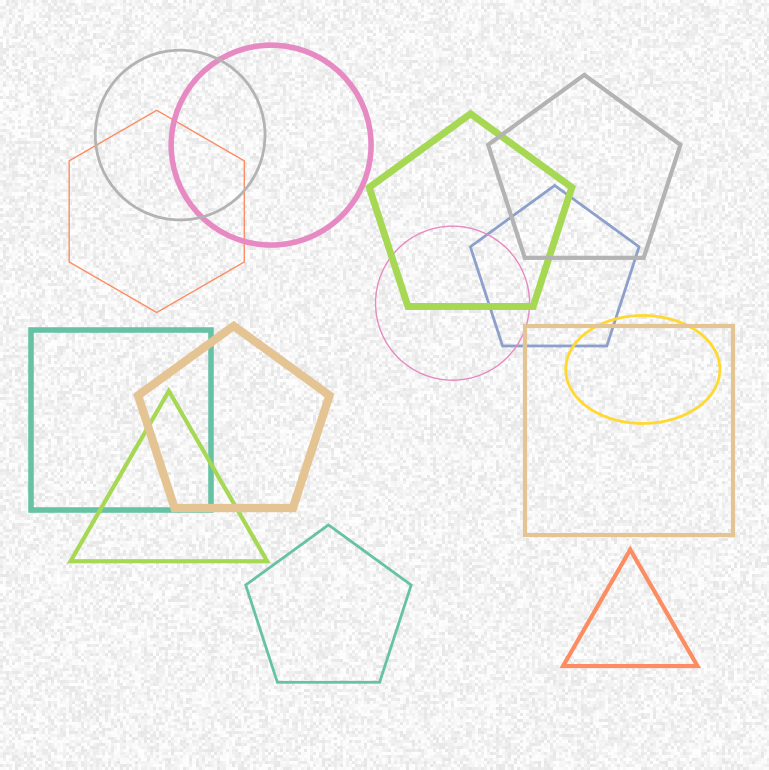[{"shape": "square", "thickness": 2, "radius": 0.58, "center": [0.157, 0.455]}, {"shape": "pentagon", "thickness": 1, "radius": 0.56, "center": [0.427, 0.205]}, {"shape": "hexagon", "thickness": 0.5, "radius": 0.66, "center": [0.204, 0.725]}, {"shape": "triangle", "thickness": 1.5, "radius": 0.5, "center": [0.819, 0.185]}, {"shape": "pentagon", "thickness": 1, "radius": 0.58, "center": [0.72, 0.644]}, {"shape": "circle", "thickness": 0.5, "radius": 0.5, "center": [0.588, 0.606]}, {"shape": "circle", "thickness": 2, "radius": 0.65, "center": [0.352, 0.812]}, {"shape": "triangle", "thickness": 1.5, "radius": 0.74, "center": [0.219, 0.345]}, {"shape": "pentagon", "thickness": 2.5, "radius": 0.69, "center": [0.611, 0.714]}, {"shape": "oval", "thickness": 1, "radius": 0.5, "center": [0.835, 0.52]}, {"shape": "square", "thickness": 1.5, "radius": 0.68, "center": [0.817, 0.441]}, {"shape": "pentagon", "thickness": 3, "radius": 0.65, "center": [0.304, 0.446]}, {"shape": "pentagon", "thickness": 1.5, "radius": 0.66, "center": [0.759, 0.771]}, {"shape": "circle", "thickness": 1, "radius": 0.55, "center": [0.234, 0.825]}]